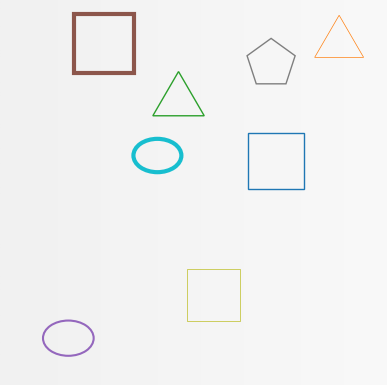[{"shape": "square", "thickness": 1, "radius": 0.36, "center": [0.712, 0.582]}, {"shape": "triangle", "thickness": 0.5, "radius": 0.36, "center": [0.875, 0.887]}, {"shape": "triangle", "thickness": 1, "radius": 0.38, "center": [0.461, 0.738]}, {"shape": "oval", "thickness": 1.5, "radius": 0.33, "center": [0.176, 0.122]}, {"shape": "square", "thickness": 3, "radius": 0.39, "center": [0.269, 0.887]}, {"shape": "pentagon", "thickness": 1, "radius": 0.33, "center": [0.7, 0.835]}, {"shape": "square", "thickness": 0.5, "radius": 0.34, "center": [0.552, 0.234]}, {"shape": "oval", "thickness": 3, "radius": 0.31, "center": [0.406, 0.596]}]